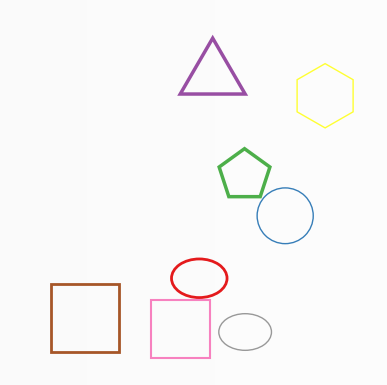[{"shape": "oval", "thickness": 2, "radius": 0.36, "center": [0.514, 0.277]}, {"shape": "circle", "thickness": 1, "radius": 0.36, "center": [0.736, 0.44]}, {"shape": "pentagon", "thickness": 2.5, "radius": 0.34, "center": [0.631, 0.545]}, {"shape": "triangle", "thickness": 2.5, "radius": 0.48, "center": [0.549, 0.804]}, {"shape": "hexagon", "thickness": 1, "radius": 0.42, "center": [0.839, 0.751]}, {"shape": "square", "thickness": 2, "radius": 0.44, "center": [0.219, 0.174]}, {"shape": "square", "thickness": 1.5, "radius": 0.38, "center": [0.466, 0.145]}, {"shape": "oval", "thickness": 1, "radius": 0.34, "center": [0.633, 0.138]}]